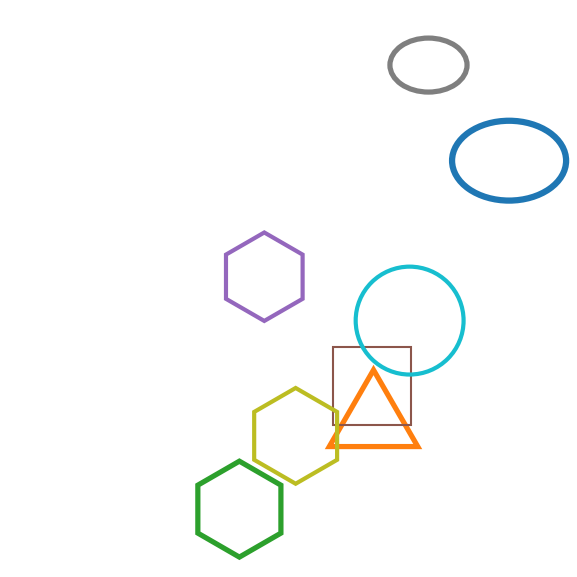[{"shape": "oval", "thickness": 3, "radius": 0.49, "center": [0.882, 0.721]}, {"shape": "triangle", "thickness": 2.5, "radius": 0.44, "center": [0.647, 0.27]}, {"shape": "hexagon", "thickness": 2.5, "radius": 0.42, "center": [0.415, 0.117]}, {"shape": "hexagon", "thickness": 2, "radius": 0.38, "center": [0.458, 0.52]}, {"shape": "square", "thickness": 1, "radius": 0.34, "center": [0.644, 0.331]}, {"shape": "oval", "thickness": 2.5, "radius": 0.33, "center": [0.742, 0.886]}, {"shape": "hexagon", "thickness": 2, "radius": 0.41, "center": [0.512, 0.244]}, {"shape": "circle", "thickness": 2, "radius": 0.47, "center": [0.709, 0.444]}]